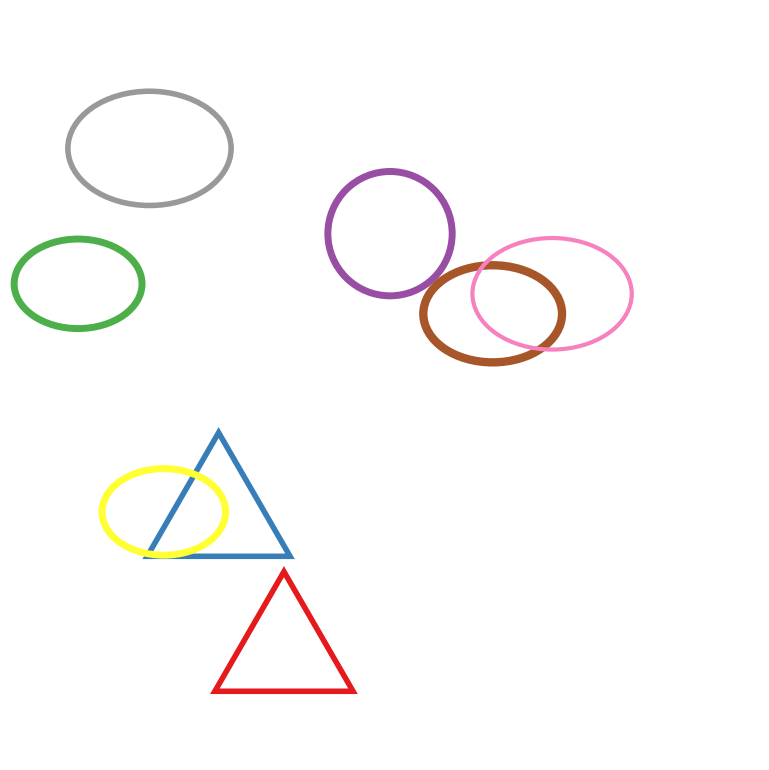[{"shape": "triangle", "thickness": 2, "radius": 0.52, "center": [0.369, 0.154]}, {"shape": "triangle", "thickness": 2, "radius": 0.54, "center": [0.284, 0.331]}, {"shape": "oval", "thickness": 2.5, "radius": 0.42, "center": [0.101, 0.631]}, {"shape": "circle", "thickness": 2.5, "radius": 0.4, "center": [0.507, 0.697]}, {"shape": "oval", "thickness": 2.5, "radius": 0.4, "center": [0.213, 0.335]}, {"shape": "oval", "thickness": 3, "radius": 0.45, "center": [0.64, 0.592]}, {"shape": "oval", "thickness": 1.5, "radius": 0.52, "center": [0.717, 0.618]}, {"shape": "oval", "thickness": 2, "radius": 0.53, "center": [0.194, 0.807]}]